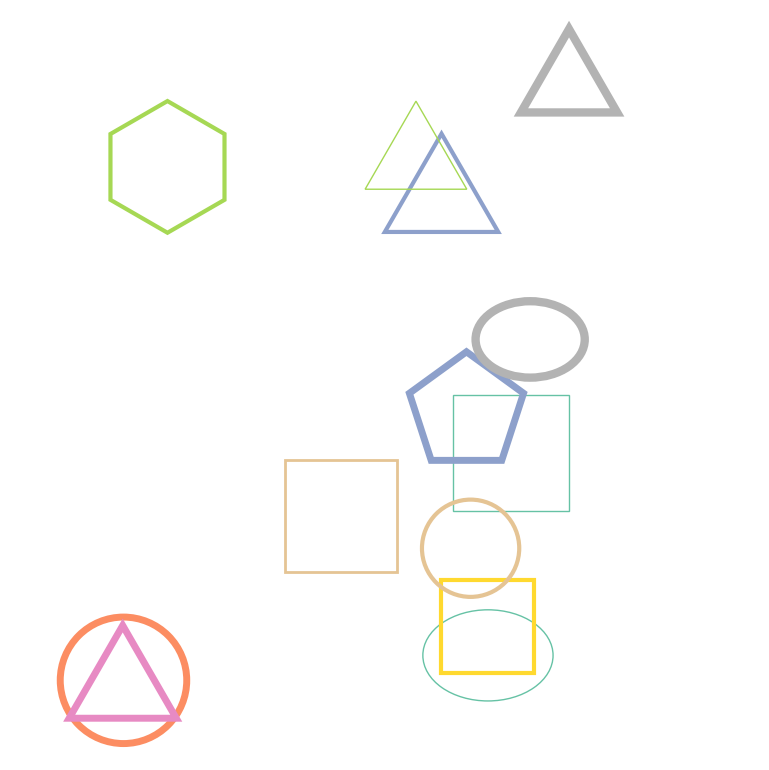[{"shape": "oval", "thickness": 0.5, "radius": 0.42, "center": [0.634, 0.149]}, {"shape": "square", "thickness": 0.5, "radius": 0.37, "center": [0.663, 0.412]}, {"shape": "circle", "thickness": 2.5, "radius": 0.41, "center": [0.16, 0.116]}, {"shape": "pentagon", "thickness": 2.5, "radius": 0.39, "center": [0.606, 0.465]}, {"shape": "triangle", "thickness": 1.5, "radius": 0.43, "center": [0.573, 0.741]}, {"shape": "triangle", "thickness": 2.5, "radius": 0.4, "center": [0.159, 0.107]}, {"shape": "hexagon", "thickness": 1.5, "radius": 0.43, "center": [0.218, 0.783]}, {"shape": "triangle", "thickness": 0.5, "radius": 0.38, "center": [0.54, 0.792]}, {"shape": "square", "thickness": 1.5, "radius": 0.3, "center": [0.633, 0.187]}, {"shape": "square", "thickness": 1, "radius": 0.36, "center": [0.443, 0.33]}, {"shape": "circle", "thickness": 1.5, "radius": 0.32, "center": [0.611, 0.288]}, {"shape": "triangle", "thickness": 3, "radius": 0.36, "center": [0.739, 0.89]}, {"shape": "oval", "thickness": 3, "radius": 0.35, "center": [0.689, 0.559]}]